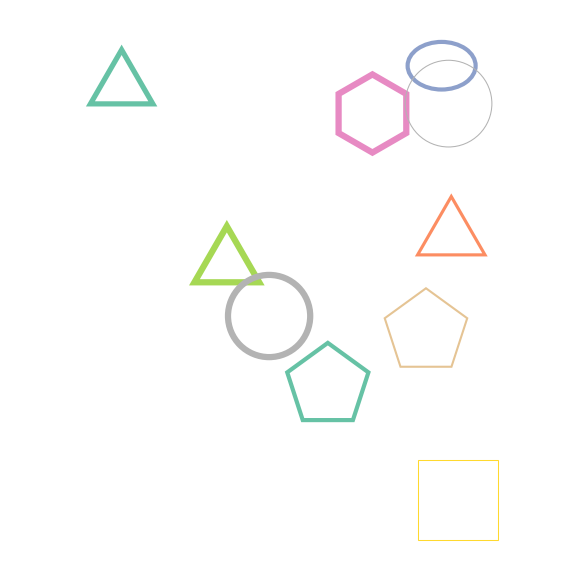[{"shape": "pentagon", "thickness": 2, "radius": 0.37, "center": [0.568, 0.331]}, {"shape": "triangle", "thickness": 2.5, "radius": 0.31, "center": [0.211, 0.85]}, {"shape": "triangle", "thickness": 1.5, "radius": 0.34, "center": [0.781, 0.591]}, {"shape": "oval", "thickness": 2, "radius": 0.29, "center": [0.765, 0.885]}, {"shape": "hexagon", "thickness": 3, "radius": 0.34, "center": [0.645, 0.803]}, {"shape": "triangle", "thickness": 3, "radius": 0.32, "center": [0.393, 0.543]}, {"shape": "square", "thickness": 0.5, "radius": 0.35, "center": [0.793, 0.133]}, {"shape": "pentagon", "thickness": 1, "radius": 0.38, "center": [0.738, 0.425]}, {"shape": "circle", "thickness": 0.5, "radius": 0.38, "center": [0.777, 0.82]}, {"shape": "circle", "thickness": 3, "radius": 0.36, "center": [0.466, 0.452]}]